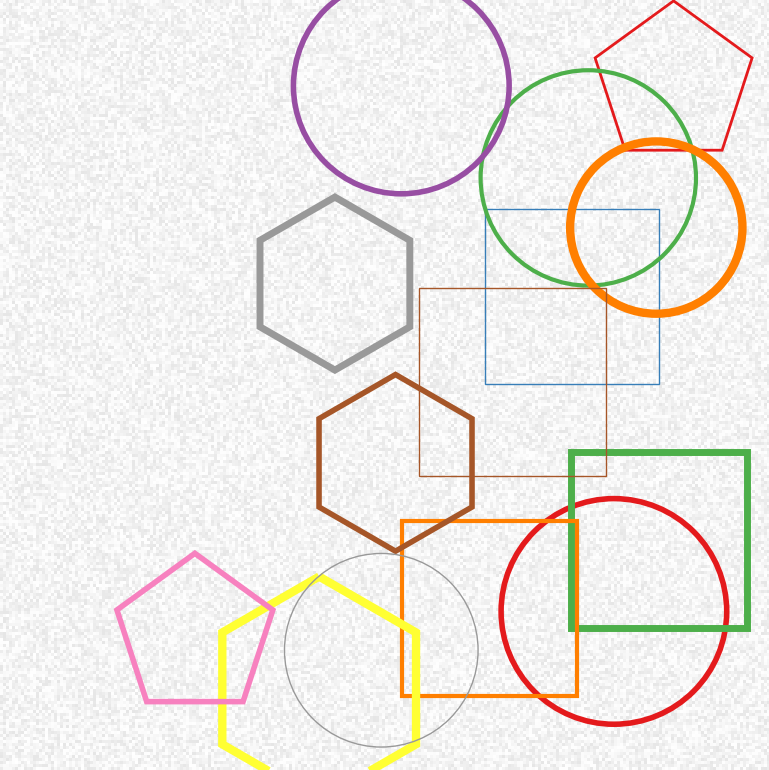[{"shape": "pentagon", "thickness": 1, "radius": 0.54, "center": [0.875, 0.892]}, {"shape": "circle", "thickness": 2, "radius": 0.73, "center": [0.797, 0.206]}, {"shape": "square", "thickness": 0.5, "radius": 0.57, "center": [0.743, 0.615]}, {"shape": "square", "thickness": 2.5, "radius": 0.57, "center": [0.856, 0.299]}, {"shape": "circle", "thickness": 1.5, "radius": 0.7, "center": [0.764, 0.769]}, {"shape": "circle", "thickness": 2, "radius": 0.7, "center": [0.521, 0.888]}, {"shape": "circle", "thickness": 3, "radius": 0.56, "center": [0.852, 0.704]}, {"shape": "square", "thickness": 1.5, "radius": 0.57, "center": [0.636, 0.21]}, {"shape": "hexagon", "thickness": 3, "radius": 0.73, "center": [0.415, 0.106]}, {"shape": "hexagon", "thickness": 2, "radius": 0.57, "center": [0.514, 0.399]}, {"shape": "square", "thickness": 0.5, "radius": 0.61, "center": [0.666, 0.504]}, {"shape": "pentagon", "thickness": 2, "radius": 0.53, "center": [0.253, 0.175]}, {"shape": "circle", "thickness": 0.5, "radius": 0.63, "center": [0.495, 0.156]}, {"shape": "hexagon", "thickness": 2.5, "radius": 0.56, "center": [0.435, 0.632]}]